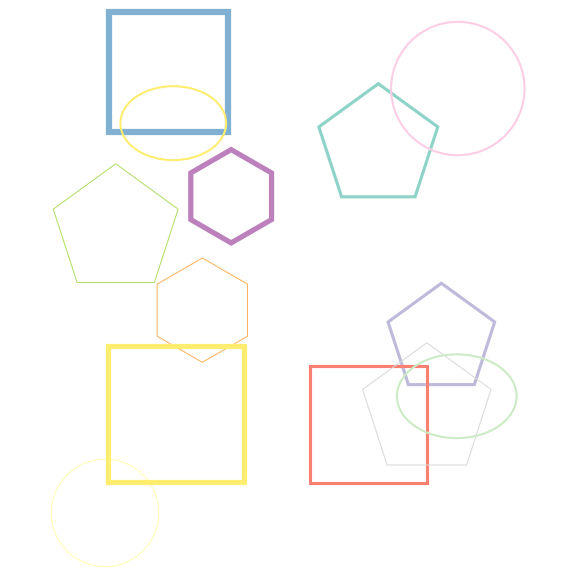[{"shape": "pentagon", "thickness": 1.5, "radius": 0.54, "center": [0.655, 0.746]}, {"shape": "circle", "thickness": 0.5, "radius": 0.47, "center": [0.182, 0.111]}, {"shape": "pentagon", "thickness": 1.5, "radius": 0.49, "center": [0.764, 0.412]}, {"shape": "square", "thickness": 1.5, "radius": 0.51, "center": [0.639, 0.265]}, {"shape": "square", "thickness": 3, "radius": 0.52, "center": [0.291, 0.874]}, {"shape": "hexagon", "thickness": 0.5, "radius": 0.45, "center": [0.35, 0.462]}, {"shape": "pentagon", "thickness": 0.5, "radius": 0.57, "center": [0.2, 0.602]}, {"shape": "circle", "thickness": 1, "radius": 0.58, "center": [0.793, 0.846]}, {"shape": "pentagon", "thickness": 0.5, "radius": 0.58, "center": [0.739, 0.289]}, {"shape": "hexagon", "thickness": 2.5, "radius": 0.4, "center": [0.4, 0.659]}, {"shape": "oval", "thickness": 1, "radius": 0.52, "center": [0.791, 0.313]}, {"shape": "oval", "thickness": 1, "radius": 0.46, "center": [0.3, 0.786]}, {"shape": "square", "thickness": 2.5, "radius": 0.59, "center": [0.305, 0.282]}]